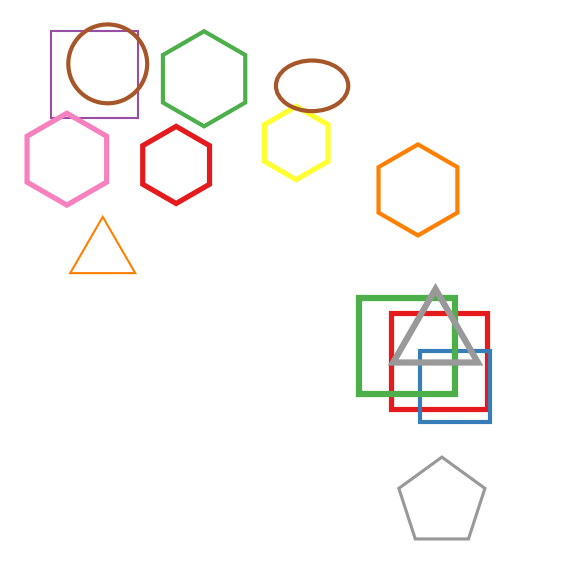[{"shape": "hexagon", "thickness": 2.5, "radius": 0.33, "center": [0.305, 0.714]}, {"shape": "square", "thickness": 2.5, "radius": 0.42, "center": [0.76, 0.374]}, {"shape": "square", "thickness": 2, "radius": 0.31, "center": [0.788, 0.33]}, {"shape": "hexagon", "thickness": 2, "radius": 0.41, "center": [0.353, 0.863]}, {"shape": "square", "thickness": 3, "radius": 0.41, "center": [0.705, 0.399]}, {"shape": "square", "thickness": 1, "radius": 0.38, "center": [0.164, 0.87]}, {"shape": "triangle", "thickness": 1, "radius": 0.32, "center": [0.178, 0.559]}, {"shape": "hexagon", "thickness": 2, "radius": 0.39, "center": [0.724, 0.67]}, {"shape": "hexagon", "thickness": 2.5, "radius": 0.32, "center": [0.513, 0.751]}, {"shape": "circle", "thickness": 2, "radius": 0.34, "center": [0.187, 0.889]}, {"shape": "oval", "thickness": 2, "radius": 0.31, "center": [0.54, 0.851]}, {"shape": "hexagon", "thickness": 2.5, "radius": 0.4, "center": [0.116, 0.724]}, {"shape": "pentagon", "thickness": 1.5, "radius": 0.39, "center": [0.765, 0.129]}, {"shape": "triangle", "thickness": 3, "radius": 0.42, "center": [0.754, 0.414]}]